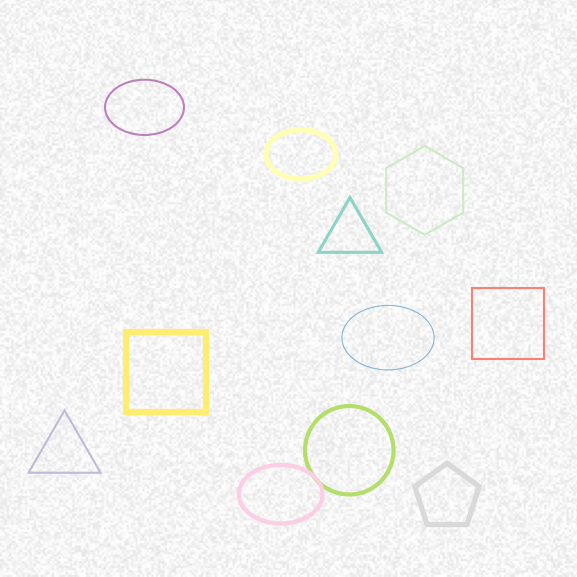[{"shape": "triangle", "thickness": 1.5, "radius": 0.32, "center": [0.606, 0.594]}, {"shape": "oval", "thickness": 2.5, "radius": 0.3, "center": [0.521, 0.732]}, {"shape": "triangle", "thickness": 1, "radius": 0.36, "center": [0.112, 0.217]}, {"shape": "square", "thickness": 1, "radius": 0.31, "center": [0.879, 0.439]}, {"shape": "oval", "thickness": 0.5, "radius": 0.4, "center": [0.672, 0.414]}, {"shape": "circle", "thickness": 2, "radius": 0.38, "center": [0.605, 0.219]}, {"shape": "oval", "thickness": 2, "radius": 0.36, "center": [0.486, 0.143]}, {"shape": "pentagon", "thickness": 2.5, "radius": 0.29, "center": [0.774, 0.138]}, {"shape": "oval", "thickness": 1, "radius": 0.34, "center": [0.25, 0.813]}, {"shape": "hexagon", "thickness": 1, "radius": 0.38, "center": [0.735, 0.669]}, {"shape": "square", "thickness": 3, "radius": 0.35, "center": [0.287, 0.355]}]